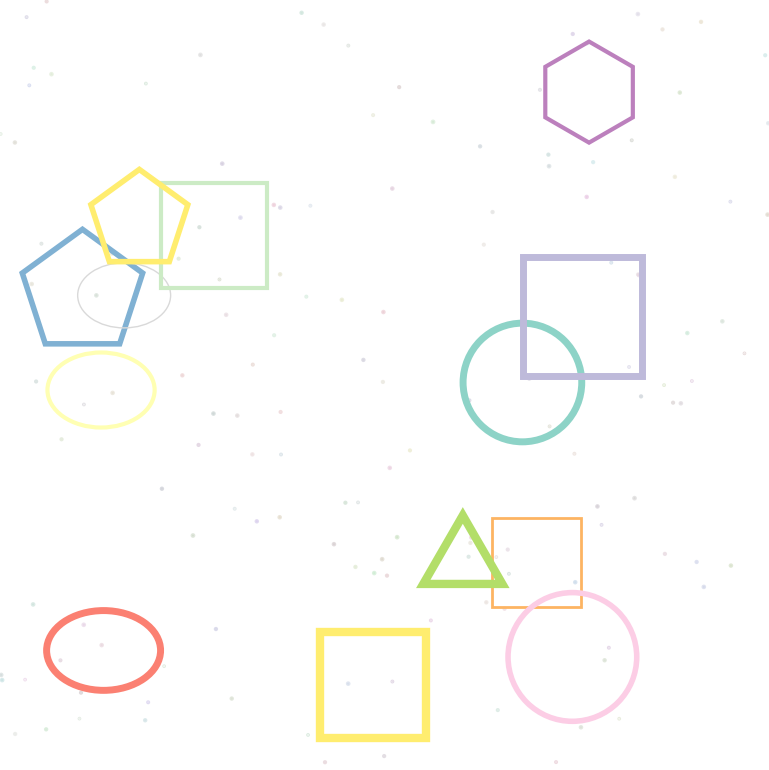[{"shape": "circle", "thickness": 2.5, "radius": 0.39, "center": [0.678, 0.503]}, {"shape": "oval", "thickness": 1.5, "radius": 0.35, "center": [0.131, 0.493]}, {"shape": "square", "thickness": 2.5, "radius": 0.38, "center": [0.756, 0.589]}, {"shape": "oval", "thickness": 2.5, "radius": 0.37, "center": [0.135, 0.155]}, {"shape": "pentagon", "thickness": 2, "radius": 0.41, "center": [0.107, 0.62]}, {"shape": "square", "thickness": 1, "radius": 0.29, "center": [0.697, 0.269]}, {"shape": "triangle", "thickness": 3, "radius": 0.3, "center": [0.601, 0.271]}, {"shape": "circle", "thickness": 2, "radius": 0.42, "center": [0.743, 0.147]}, {"shape": "oval", "thickness": 0.5, "radius": 0.3, "center": [0.161, 0.616]}, {"shape": "hexagon", "thickness": 1.5, "radius": 0.33, "center": [0.765, 0.88]}, {"shape": "square", "thickness": 1.5, "radius": 0.34, "center": [0.278, 0.694]}, {"shape": "pentagon", "thickness": 2, "radius": 0.33, "center": [0.181, 0.714]}, {"shape": "square", "thickness": 3, "radius": 0.34, "center": [0.485, 0.111]}]